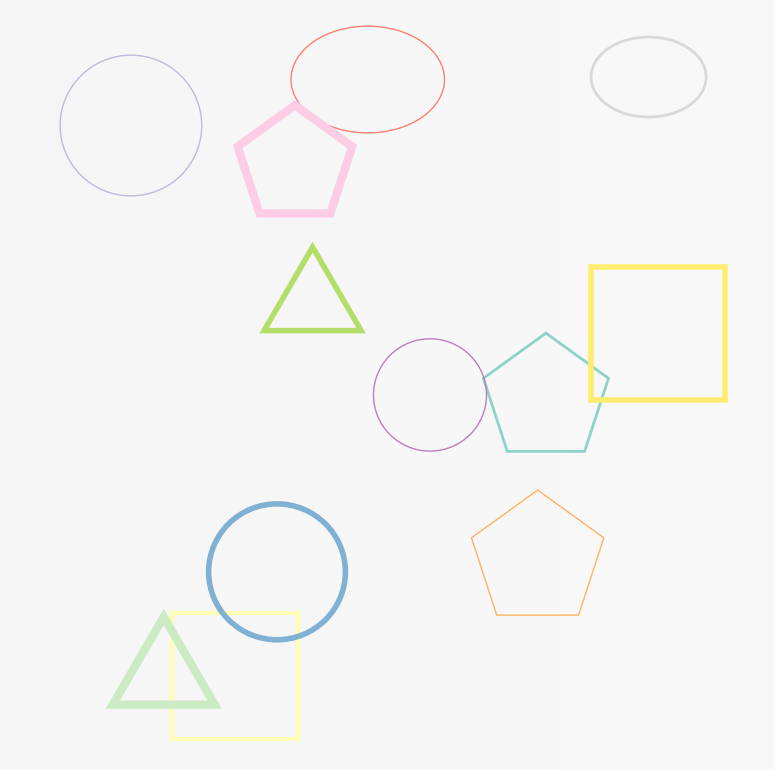[{"shape": "pentagon", "thickness": 1, "radius": 0.42, "center": [0.704, 0.482]}, {"shape": "square", "thickness": 1.5, "radius": 0.41, "center": [0.303, 0.122]}, {"shape": "circle", "thickness": 0.5, "radius": 0.46, "center": [0.169, 0.837]}, {"shape": "oval", "thickness": 0.5, "radius": 0.5, "center": [0.475, 0.897]}, {"shape": "circle", "thickness": 2, "radius": 0.44, "center": [0.357, 0.257]}, {"shape": "pentagon", "thickness": 0.5, "radius": 0.45, "center": [0.694, 0.274]}, {"shape": "triangle", "thickness": 2, "radius": 0.36, "center": [0.403, 0.607]}, {"shape": "pentagon", "thickness": 3, "radius": 0.39, "center": [0.381, 0.786]}, {"shape": "oval", "thickness": 1, "radius": 0.37, "center": [0.837, 0.9]}, {"shape": "circle", "thickness": 0.5, "radius": 0.36, "center": [0.555, 0.487]}, {"shape": "triangle", "thickness": 3, "radius": 0.38, "center": [0.211, 0.123]}, {"shape": "square", "thickness": 2, "radius": 0.43, "center": [0.849, 0.567]}]